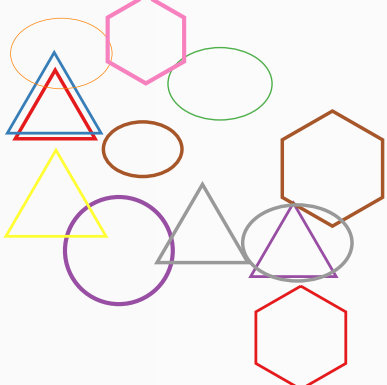[{"shape": "hexagon", "thickness": 2, "radius": 0.67, "center": [0.776, 0.123]}, {"shape": "triangle", "thickness": 2.5, "radius": 0.59, "center": [0.142, 0.699]}, {"shape": "triangle", "thickness": 2, "radius": 0.7, "center": [0.14, 0.724]}, {"shape": "oval", "thickness": 1, "radius": 0.67, "center": [0.568, 0.782]}, {"shape": "triangle", "thickness": 2, "radius": 0.64, "center": [0.757, 0.345]}, {"shape": "circle", "thickness": 3, "radius": 0.7, "center": [0.307, 0.349]}, {"shape": "oval", "thickness": 0.5, "radius": 0.65, "center": [0.158, 0.861]}, {"shape": "triangle", "thickness": 2, "radius": 0.75, "center": [0.144, 0.461]}, {"shape": "oval", "thickness": 2.5, "radius": 0.51, "center": [0.368, 0.612]}, {"shape": "hexagon", "thickness": 2.5, "radius": 0.75, "center": [0.858, 0.562]}, {"shape": "hexagon", "thickness": 3, "radius": 0.57, "center": [0.377, 0.897]}, {"shape": "triangle", "thickness": 2.5, "radius": 0.68, "center": [0.523, 0.386]}, {"shape": "oval", "thickness": 2.5, "radius": 0.71, "center": [0.767, 0.369]}]